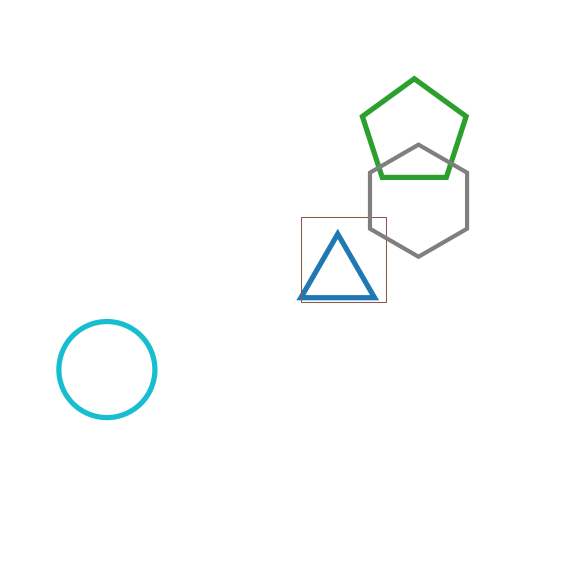[{"shape": "triangle", "thickness": 2.5, "radius": 0.37, "center": [0.585, 0.52]}, {"shape": "pentagon", "thickness": 2.5, "radius": 0.47, "center": [0.717, 0.768]}, {"shape": "square", "thickness": 0.5, "radius": 0.37, "center": [0.595, 0.55]}, {"shape": "hexagon", "thickness": 2, "radius": 0.49, "center": [0.725, 0.652]}, {"shape": "circle", "thickness": 2.5, "radius": 0.42, "center": [0.185, 0.359]}]